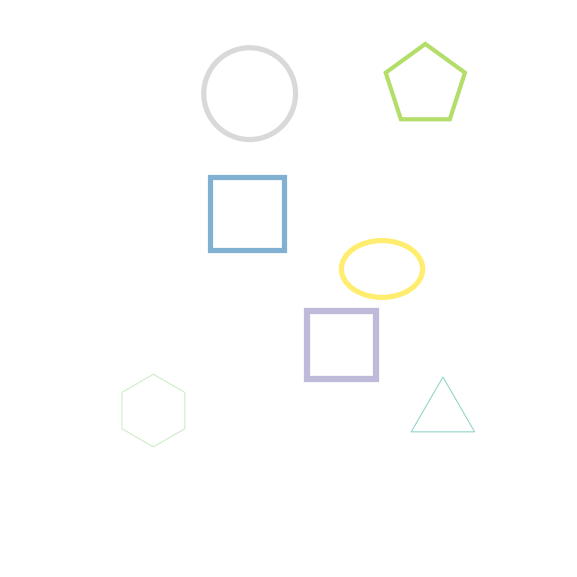[{"shape": "triangle", "thickness": 0.5, "radius": 0.32, "center": [0.767, 0.283]}, {"shape": "square", "thickness": 3, "radius": 0.3, "center": [0.591, 0.402]}, {"shape": "square", "thickness": 2.5, "radius": 0.32, "center": [0.428, 0.63]}, {"shape": "pentagon", "thickness": 2, "radius": 0.36, "center": [0.737, 0.851]}, {"shape": "circle", "thickness": 2.5, "radius": 0.4, "center": [0.432, 0.837]}, {"shape": "hexagon", "thickness": 0.5, "radius": 0.31, "center": [0.266, 0.288]}, {"shape": "oval", "thickness": 2.5, "radius": 0.35, "center": [0.661, 0.533]}]